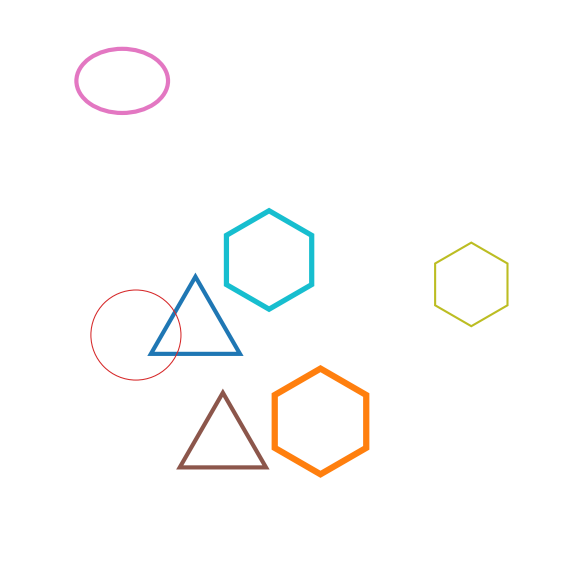[{"shape": "triangle", "thickness": 2, "radius": 0.45, "center": [0.338, 0.431]}, {"shape": "hexagon", "thickness": 3, "radius": 0.46, "center": [0.555, 0.269]}, {"shape": "circle", "thickness": 0.5, "radius": 0.39, "center": [0.235, 0.419]}, {"shape": "triangle", "thickness": 2, "radius": 0.43, "center": [0.386, 0.233]}, {"shape": "oval", "thickness": 2, "radius": 0.4, "center": [0.212, 0.859]}, {"shape": "hexagon", "thickness": 1, "radius": 0.36, "center": [0.816, 0.507]}, {"shape": "hexagon", "thickness": 2.5, "radius": 0.43, "center": [0.466, 0.549]}]